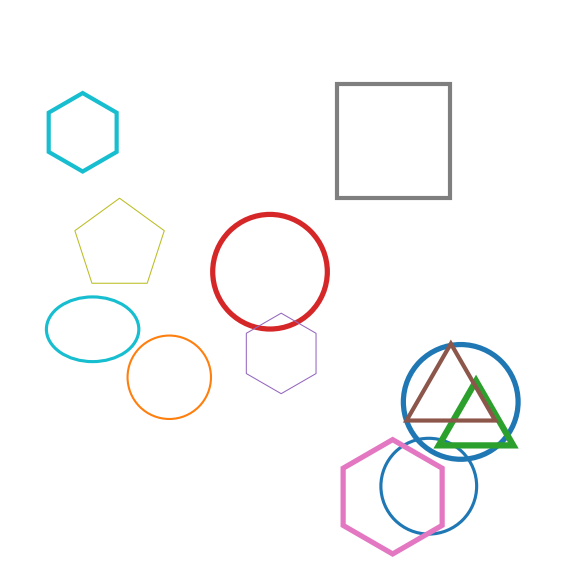[{"shape": "circle", "thickness": 1.5, "radius": 0.41, "center": [0.742, 0.157]}, {"shape": "circle", "thickness": 2.5, "radius": 0.5, "center": [0.798, 0.303]}, {"shape": "circle", "thickness": 1, "radius": 0.36, "center": [0.293, 0.346]}, {"shape": "triangle", "thickness": 3, "radius": 0.37, "center": [0.824, 0.265]}, {"shape": "circle", "thickness": 2.5, "radius": 0.5, "center": [0.468, 0.529]}, {"shape": "hexagon", "thickness": 0.5, "radius": 0.35, "center": [0.487, 0.387]}, {"shape": "triangle", "thickness": 2, "radius": 0.44, "center": [0.781, 0.315]}, {"shape": "hexagon", "thickness": 2.5, "radius": 0.49, "center": [0.68, 0.139]}, {"shape": "square", "thickness": 2, "radius": 0.49, "center": [0.681, 0.756]}, {"shape": "pentagon", "thickness": 0.5, "radius": 0.41, "center": [0.207, 0.575]}, {"shape": "hexagon", "thickness": 2, "radius": 0.34, "center": [0.143, 0.77]}, {"shape": "oval", "thickness": 1.5, "radius": 0.4, "center": [0.16, 0.429]}]